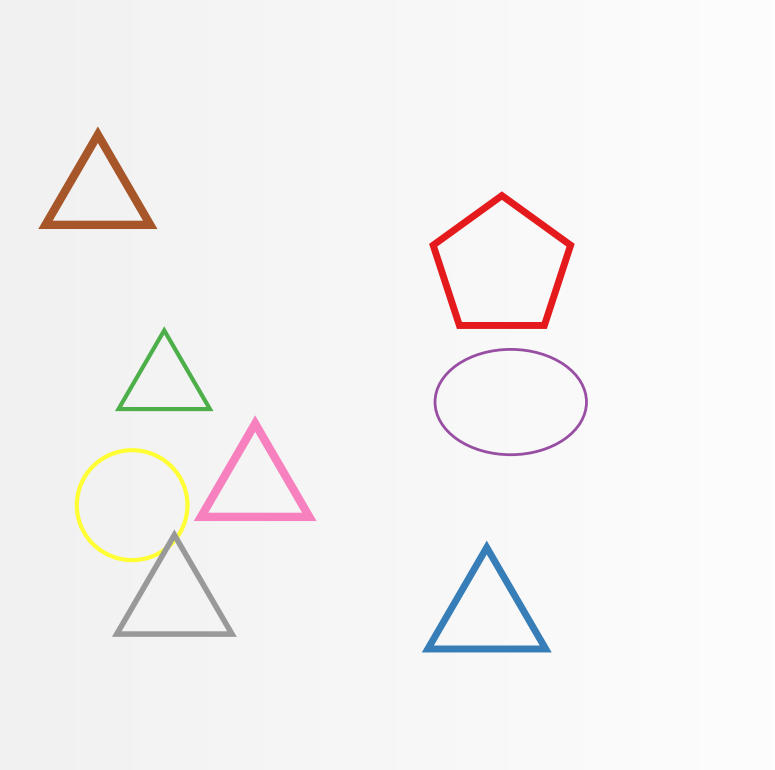[{"shape": "pentagon", "thickness": 2.5, "radius": 0.47, "center": [0.648, 0.653]}, {"shape": "triangle", "thickness": 2.5, "radius": 0.44, "center": [0.628, 0.201]}, {"shape": "triangle", "thickness": 1.5, "radius": 0.34, "center": [0.212, 0.503]}, {"shape": "oval", "thickness": 1, "radius": 0.49, "center": [0.659, 0.478]}, {"shape": "circle", "thickness": 1.5, "radius": 0.36, "center": [0.17, 0.344]}, {"shape": "triangle", "thickness": 3, "radius": 0.39, "center": [0.126, 0.747]}, {"shape": "triangle", "thickness": 3, "radius": 0.4, "center": [0.329, 0.369]}, {"shape": "triangle", "thickness": 2, "radius": 0.43, "center": [0.225, 0.219]}]